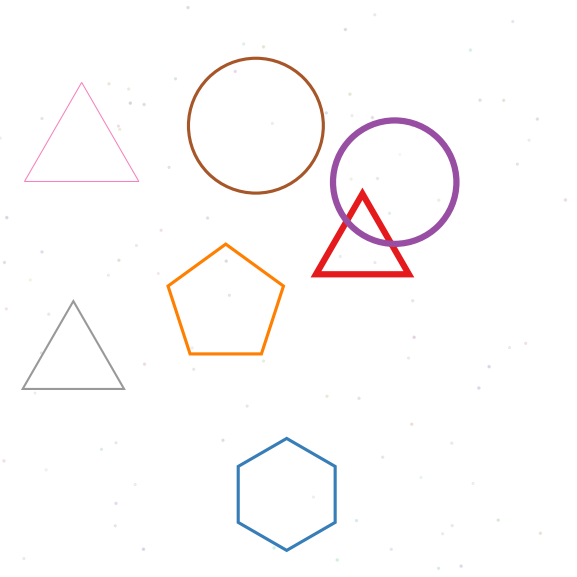[{"shape": "triangle", "thickness": 3, "radius": 0.46, "center": [0.628, 0.571]}, {"shape": "hexagon", "thickness": 1.5, "radius": 0.48, "center": [0.496, 0.143]}, {"shape": "circle", "thickness": 3, "radius": 0.53, "center": [0.683, 0.684]}, {"shape": "pentagon", "thickness": 1.5, "radius": 0.53, "center": [0.391, 0.471]}, {"shape": "circle", "thickness": 1.5, "radius": 0.58, "center": [0.443, 0.782]}, {"shape": "triangle", "thickness": 0.5, "radius": 0.57, "center": [0.141, 0.742]}, {"shape": "triangle", "thickness": 1, "radius": 0.51, "center": [0.127, 0.376]}]